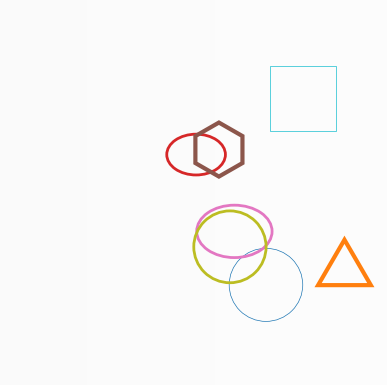[{"shape": "circle", "thickness": 0.5, "radius": 0.47, "center": [0.686, 0.26]}, {"shape": "triangle", "thickness": 3, "radius": 0.39, "center": [0.889, 0.299]}, {"shape": "oval", "thickness": 2, "radius": 0.38, "center": [0.506, 0.599]}, {"shape": "hexagon", "thickness": 3, "radius": 0.35, "center": [0.565, 0.612]}, {"shape": "oval", "thickness": 2, "radius": 0.49, "center": [0.605, 0.399]}, {"shape": "circle", "thickness": 2, "radius": 0.47, "center": [0.593, 0.359]}, {"shape": "square", "thickness": 0.5, "radius": 0.42, "center": [0.782, 0.744]}]